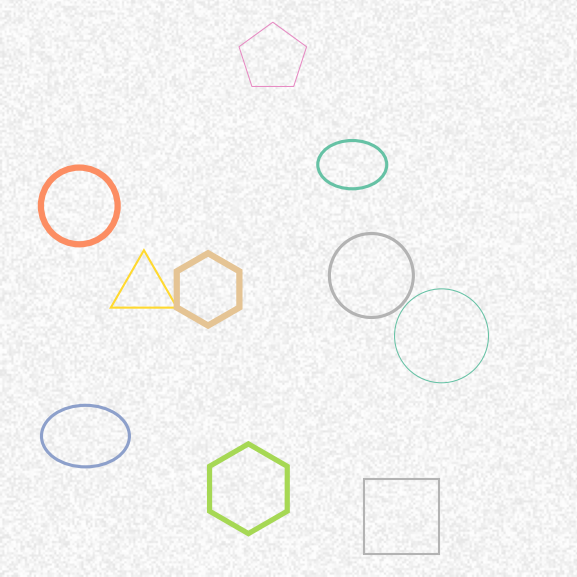[{"shape": "circle", "thickness": 0.5, "radius": 0.41, "center": [0.765, 0.418]}, {"shape": "oval", "thickness": 1.5, "radius": 0.3, "center": [0.61, 0.714]}, {"shape": "circle", "thickness": 3, "radius": 0.33, "center": [0.137, 0.643]}, {"shape": "oval", "thickness": 1.5, "radius": 0.38, "center": [0.148, 0.244]}, {"shape": "pentagon", "thickness": 0.5, "radius": 0.31, "center": [0.472, 0.899]}, {"shape": "hexagon", "thickness": 2.5, "radius": 0.39, "center": [0.43, 0.153]}, {"shape": "triangle", "thickness": 1, "radius": 0.33, "center": [0.249, 0.5]}, {"shape": "hexagon", "thickness": 3, "radius": 0.31, "center": [0.36, 0.498]}, {"shape": "square", "thickness": 1, "radius": 0.32, "center": [0.696, 0.105]}, {"shape": "circle", "thickness": 1.5, "radius": 0.36, "center": [0.643, 0.522]}]